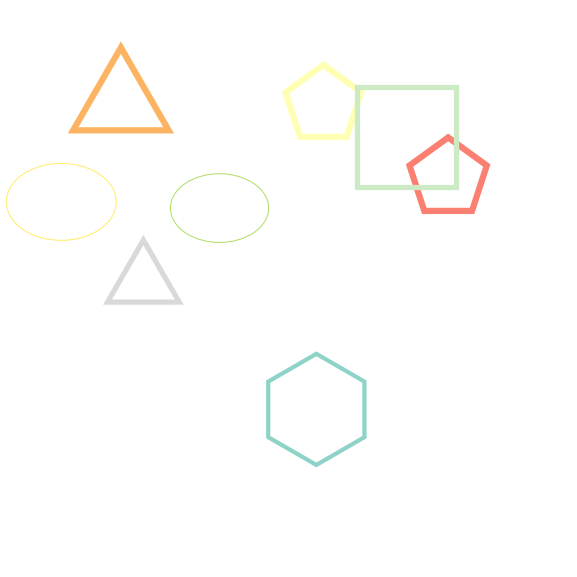[{"shape": "hexagon", "thickness": 2, "radius": 0.48, "center": [0.548, 0.29]}, {"shape": "pentagon", "thickness": 3, "radius": 0.34, "center": [0.56, 0.818]}, {"shape": "pentagon", "thickness": 3, "radius": 0.35, "center": [0.776, 0.691]}, {"shape": "triangle", "thickness": 3, "radius": 0.48, "center": [0.209, 0.821]}, {"shape": "oval", "thickness": 0.5, "radius": 0.43, "center": [0.38, 0.639]}, {"shape": "triangle", "thickness": 2.5, "radius": 0.36, "center": [0.248, 0.512]}, {"shape": "square", "thickness": 2.5, "radius": 0.43, "center": [0.704, 0.762]}, {"shape": "oval", "thickness": 0.5, "radius": 0.48, "center": [0.106, 0.65]}]